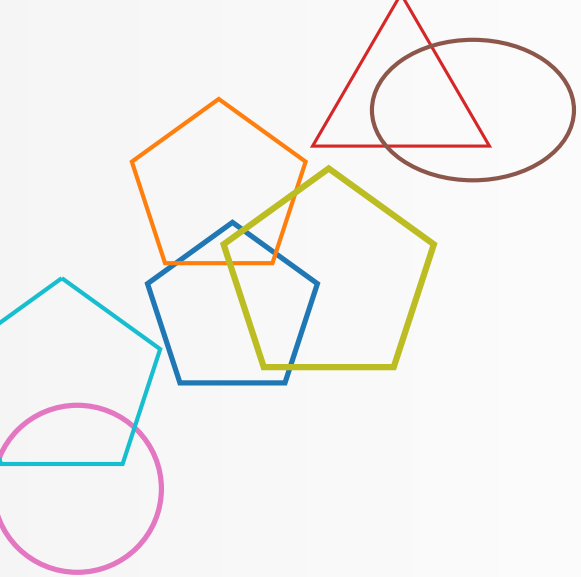[{"shape": "pentagon", "thickness": 2.5, "radius": 0.77, "center": [0.4, 0.46]}, {"shape": "pentagon", "thickness": 2, "radius": 0.79, "center": [0.376, 0.671]}, {"shape": "triangle", "thickness": 1.5, "radius": 0.88, "center": [0.69, 0.834]}, {"shape": "oval", "thickness": 2, "radius": 0.87, "center": [0.814, 0.809]}, {"shape": "circle", "thickness": 2.5, "radius": 0.72, "center": [0.133, 0.153]}, {"shape": "pentagon", "thickness": 3, "radius": 0.95, "center": [0.566, 0.517]}, {"shape": "pentagon", "thickness": 2, "radius": 0.89, "center": [0.106, 0.34]}]